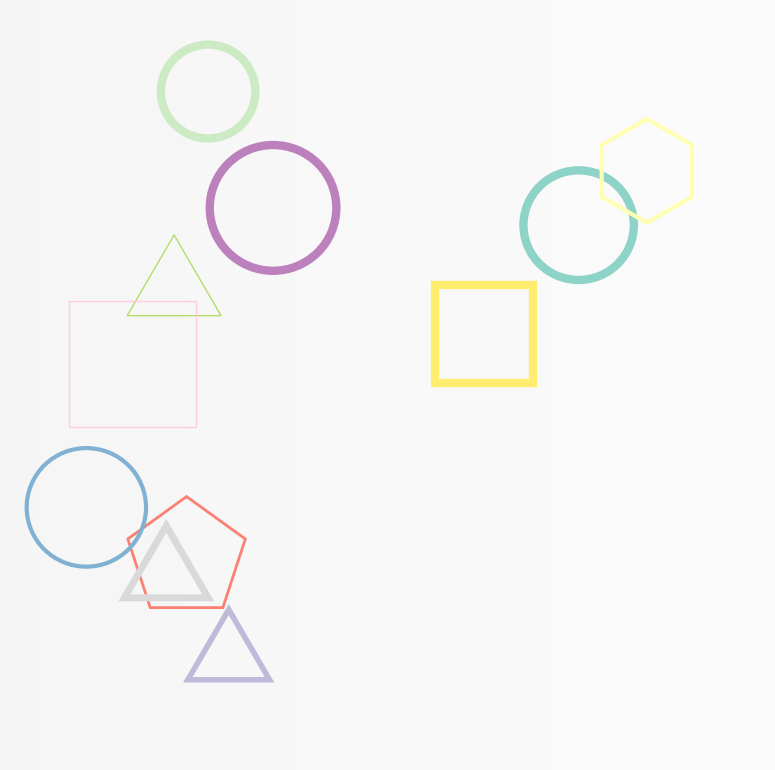[{"shape": "circle", "thickness": 3, "radius": 0.36, "center": [0.747, 0.708]}, {"shape": "hexagon", "thickness": 1.5, "radius": 0.34, "center": [0.835, 0.778]}, {"shape": "triangle", "thickness": 2, "radius": 0.3, "center": [0.295, 0.148]}, {"shape": "pentagon", "thickness": 1, "radius": 0.4, "center": [0.241, 0.275]}, {"shape": "circle", "thickness": 1.5, "radius": 0.38, "center": [0.111, 0.341]}, {"shape": "triangle", "thickness": 0.5, "radius": 0.35, "center": [0.225, 0.625]}, {"shape": "square", "thickness": 0.5, "radius": 0.41, "center": [0.17, 0.528]}, {"shape": "triangle", "thickness": 2.5, "radius": 0.31, "center": [0.215, 0.255]}, {"shape": "circle", "thickness": 3, "radius": 0.41, "center": [0.352, 0.73]}, {"shape": "circle", "thickness": 3, "radius": 0.3, "center": [0.269, 0.881]}, {"shape": "square", "thickness": 3, "radius": 0.32, "center": [0.624, 0.566]}]